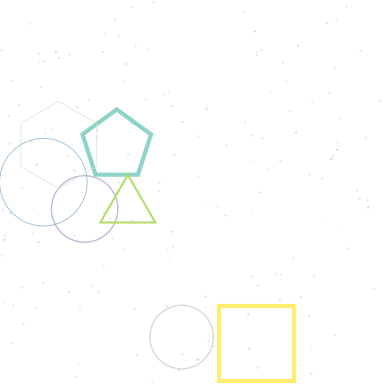[{"shape": "pentagon", "thickness": 3, "radius": 0.47, "center": [0.303, 0.622]}, {"shape": "circle", "thickness": 1, "radius": 0.43, "center": [0.22, 0.457]}, {"shape": "circle", "thickness": 0.5, "radius": 0.57, "center": [0.113, 0.527]}, {"shape": "triangle", "thickness": 1.5, "radius": 0.41, "center": [0.332, 0.463]}, {"shape": "circle", "thickness": 1, "radius": 0.41, "center": [0.472, 0.125]}, {"shape": "hexagon", "thickness": 0.5, "radius": 0.57, "center": [0.152, 0.624]}, {"shape": "square", "thickness": 3, "radius": 0.49, "center": [0.667, 0.107]}]